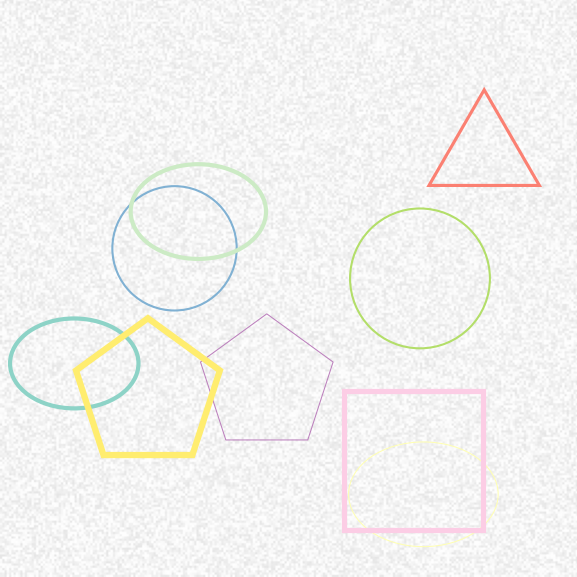[{"shape": "oval", "thickness": 2, "radius": 0.56, "center": [0.129, 0.37]}, {"shape": "oval", "thickness": 0.5, "radius": 0.65, "center": [0.733, 0.143]}, {"shape": "triangle", "thickness": 1.5, "radius": 0.55, "center": [0.838, 0.733]}, {"shape": "circle", "thickness": 1, "radius": 0.54, "center": [0.302, 0.569]}, {"shape": "circle", "thickness": 1, "radius": 0.61, "center": [0.727, 0.517]}, {"shape": "square", "thickness": 2.5, "radius": 0.6, "center": [0.716, 0.202]}, {"shape": "pentagon", "thickness": 0.5, "radius": 0.6, "center": [0.462, 0.335]}, {"shape": "oval", "thickness": 2, "radius": 0.59, "center": [0.343, 0.633]}, {"shape": "pentagon", "thickness": 3, "radius": 0.65, "center": [0.256, 0.317]}]